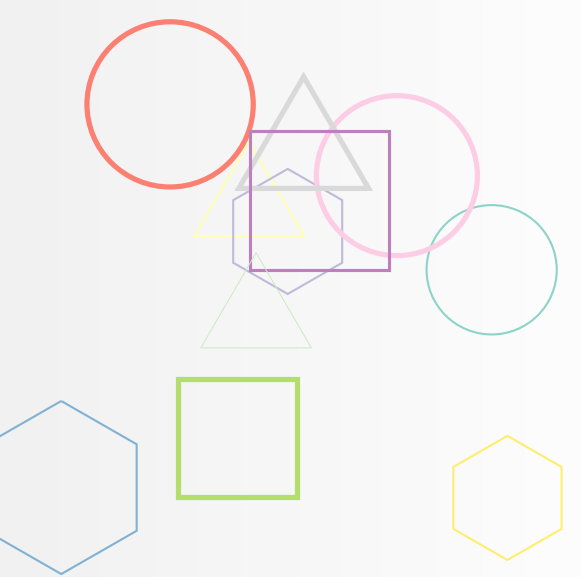[{"shape": "circle", "thickness": 1, "radius": 0.56, "center": [0.846, 0.532]}, {"shape": "triangle", "thickness": 1, "radius": 0.55, "center": [0.429, 0.644]}, {"shape": "hexagon", "thickness": 1, "radius": 0.54, "center": [0.495, 0.598]}, {"shape": "circle", "thickness": 2.5, "radius": 0.72, "center": [0.293, 0.818]}, {"shape": "hexagon", "thickness": 1, "radius": 0.75, "center": [0.105, 0.155]}, {"shape": "square", "thickness": 2.5, "radius": 0.51, "center": [0.408, 0.241]}, {"shape": "circle", "thickness": 2.5, "radius": 0.69, "center": [0.683, 0.695]}, {"shape": "triangle", "thickness": 2.5, "radius": 0.64, "center": [0.522, 0.737]}, {"shape": "square", "thickness": 1.5, "radius": 0.6, "center": [0.55, 0.652]}, {"shape": "triangle", "thickness": 0.5, "radius": 0.55, "center": [0.441, 0.452]}, {"shape": "hexagon", "thickness": 1, "radius": 0.54, "center": [0.873, 0.137]}]